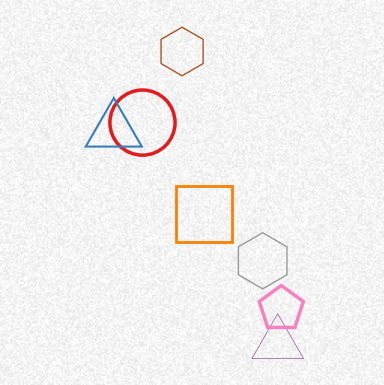[{"shape": "circle", "thickness": 2.5, "radius": 0.42, "center": [0.37, 0.682]}, {"shape": "triangle", "thickness": 1.5, "radius": 0.42, "center": [0.296, 0.661]}, {"shape": "triangle", "thickness": 0.5, "radius": 0.39, "center": [0.721, 0.107]}, {"shape": "square", "thickness": 2, "radius": 0.36, "center": [0.531, 0.444]}, {"shape": "hexagon", "thickness": 1, "radius": 0.32, "center": [0.473, 0.866]}, {"shape": "pentagon", "thickness": 2.5, "radius": 0.3, "center": [0.731, 0.198]}, {"shape": "hexagon", "thickness": 1, "radius": 0.36, "center": [0.682, 0.323]}]